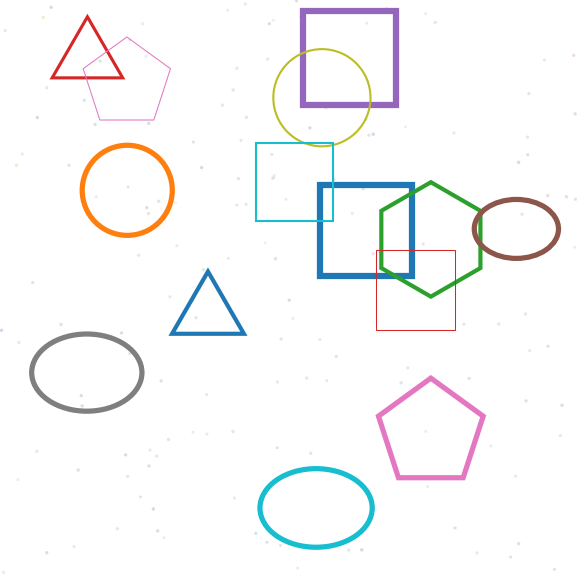[{"shape": "square", "thickness": 3, "radius": 0.4, "center": [0.634, 0.6]}, {"shape": "triangle", "thickness": 2, "radius": 0.36, "center": [0.36, 0.457]}, {"shape": "circle", "thickness": 2.5, "radius": 0.39, "center": [0.22, 0.67]}, {"shape": "hexagon", "thickness": 2, "radius": 0.5, "center": [0.746, 0.585]}, {"shape": "square", "thickness": 0.5, "radius": 0.35, "center": [0.719, 0.497]}, {"shape": "triangle", "thickness": 1.5, "radius": 0.35, "center": [0.151, 0.9]}, {"shape": "square", "thickness": 3, "radius": 0.41, "center": [0.605, 0.899]}, {"shape": "oval", "thickness": 2.5, "radius": 0.36, "center": [0.894, 0.603]}, {"shape": "pentagon", "thickness": 0.5, "radius": 0.4, "center": [0.22, 0.856]}, {"shape": "pentagon", "thickness": 2.5, "radius": 0.48, "center": [0.746, 0.249]}, {"shape": "oval", "thickness": 2.5, "radius": 0.48, "center": [0.15, 0.354]}, {"shape": "circle", "thickness": 1, "radius": 0.42, "center": [0.557, 0.83]}, {"shape": "oval", "thickness": 2.5, "radius": 0.49, "center": [0.547, 0.12]}, {"shape": "square", "thickness": 1, "radius": 0.34, "center": [0.51, 0.684]}]